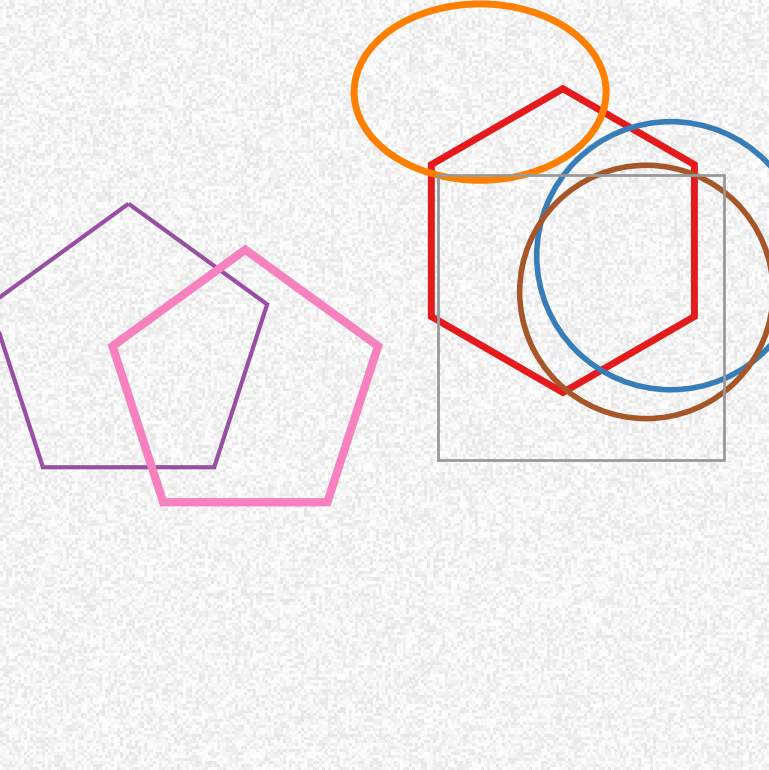[{"shape": "hexagon", "thickness": 2.5, "radius": 0.99, "center": [0.731, 0.688]}, {"shape": "circle", "thickness": 2, "radius": 0.87, "center": [0.871, 0.668]}, {"shape": "pentagon", "thickness": 1.5, "radius": 0.95, "center": [0.167, 0.546]}, {"shape": "oval", "thickness": 2.5, "radius": 0.82, "center": [0.624, 0.88]}, {"shape": "circle", "thickness": 2, "radius": 0.82, "center": [0.839, 0.621]}, {"shape": "pentagon", "thickness": 3, "radius": 0.91, "center": [0.319, 0.494]}, {"shape": "square", "thickness": 1, "radius": 0.93, "center": [0.754, 0.588]}]